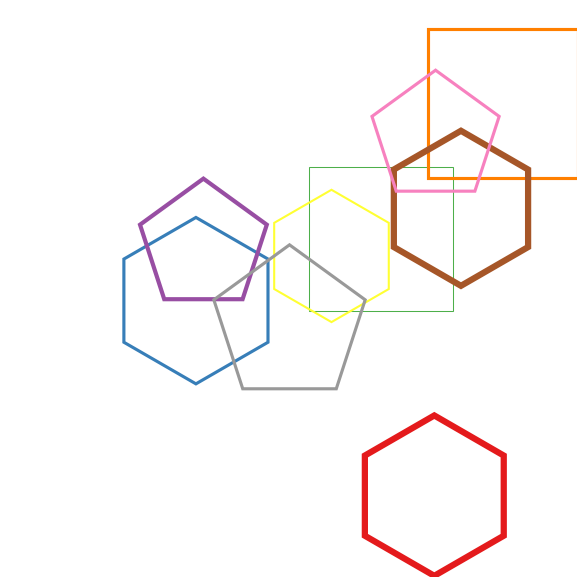[{"shape": "hexagon", "thickness": 3, "radius": 0.69, "center": [0.752, 0.141]}, {"shape": "hexagon", "thickness": 1.5, "radius": 0.72, "center": [0.339, 0.479]}, {"shape": "square", "thickness": 0.5, "radius": 0.63, "center": [0.66, 0.586]}, {"shape": "pentagon", "thickness": 2, "radius": 0.58, "center": [0.352, 0.574]}, {"shape": "square", "thickness": 1.5, "radius": 0.65, "center": [0.87, 0.82]}, {"shape": "hexagon", "thickness": 1, "radius": 0.57, "center": [0.574, 0.556]}, {"shape": "hexagon", "thickness": 3, "radius": 0.67, "center": [0.798, 0.638]}, {"shape": "pentagon", "thickness": 1.5, "radius": 0.58, "center": [0.754, 0.762]}, {"shape": "pentagon", "thickness": 1.5, "radius": 0.69, "center": [0.501, 0.437]}]